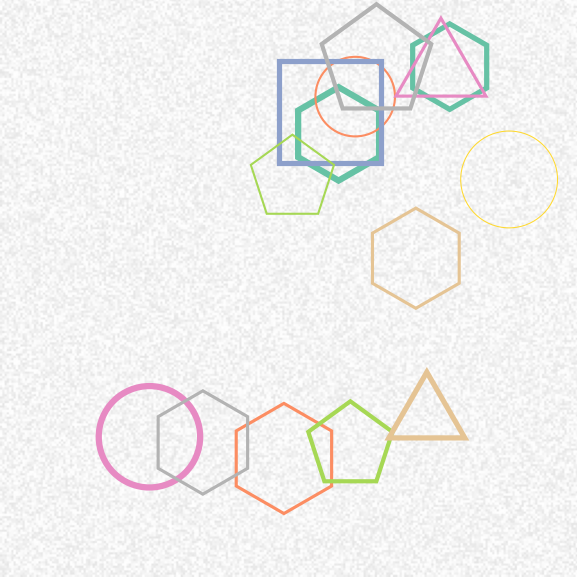[{"shape": "hexagon", "thickness": 2.5, "radius": 0.37, "center": [0.779, 0.884]}, {"shape": "hexagon", "thickness": 3, "radius": 0.4, "center": [0.586, 0.767]}, {"shape": "hexagon", "thickness": 1.5, "radius": 0.48, "center": [0.492, 0.205]}, {"shape": "circle", "thickness": 1, "radius": 0.34, "center": [0.615, 0.832]}, {"shape": "square", "thickness": 2.5, "radius": 0.44, "center": [0.572, 0.806]}, {"shape": "circle", "thickness": 3, "radius": 0.44, "center": [0.259, 0.243]}, {"shape": "triangle", "thickness": 1.5, "radius": 0.45, "center": [0.764, 0.878]}, {"shape": "pentagon", "thickness": 1, "radius": 0.38, "center": [0.506, 0.69]}, {"shape": "pentagon", "thickness": 2, "radius": 0.38, "center": [0.607, 0.228]}, {"shape": "circle", "thickness": 0.5, "radius": 0.42, "center": [0.882, 0.688]}, {"shape": "triangle", "thickness": 2.5, "radius": 0.38, "center": [0.739, 0.279]}, {"shape": "hexagon", "thickness": 1.5, "radius": 0.43, "center": [0.72, 0.552]}, {"shape": "pentagon", "thickness": 2, "radius": 0.5, "center": [0.652, 0.892]}, {"shape": "hexagon", "thickness": 1.5, "radius": 0.45, "center": [0.351, 0.233]}]